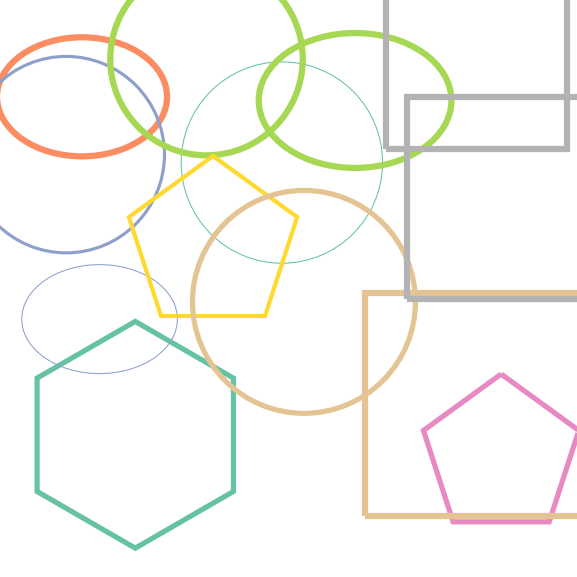[{"shape": "hexagon", "thickness": 2.5, "radius": 0.98, "center": [0.234, 0.246]}, {"shape": "circle", "thickness": 0.5, "radius": 0.87, "center": [0.488, 0.718]}, {"shape": "oval", "thickness": 3, "radius": 0.74, "center": [0.142, 0.832]}, {"shape": "circle", "thickness": 1.5, "radius": 0.85, "center": [0.115, 0.731]}, {"shape": "oval", "thickness": 0.5, "radius": 0.67, "center": [0.172, 0.447]}, {"shape": "pentagon", "thickness": 2.5, "radius": 0.71, "center": [0.868, 0.21]}, {"shape": "circle", "thickness": 3, "radius": 0.83, "center": [0.358, 0.897]}, {"shape": "oval", "thickness": 3, "radius": 0.83, "center": [0.615, 0.825]}, {"shape": "pentagon", "thickness": 2, "radius": 0.77, "center": [0.369, 0.576]}, {"shape": "square", "thickness": 3, "radius": 0.96, "center": [0.825, 0.298]}, {"shape": "circle", "thickness": 2.5, "radius": 0.97, "center": [0.526, 0.476]}, {"shape": "square", "thickness": 3, "radius": 0.87, "center": [0.88, 0.657]}, {"shape": "square", "thickness": 3, "radius": 0.78, "center": [0.824, 0.898]}]